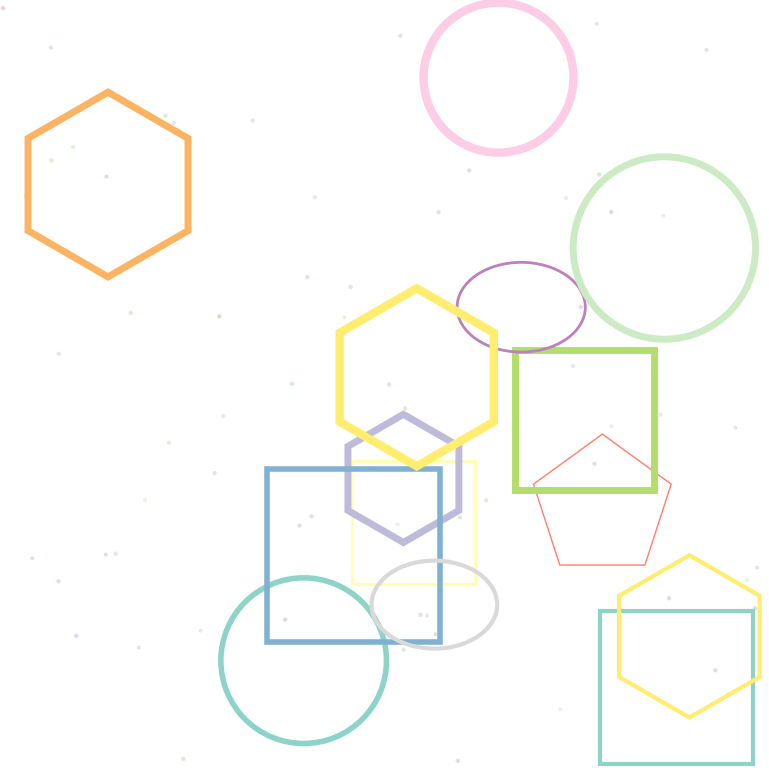[{"shape": "circle", "thickness": 2, "radius": 0.54, "center": [0.394, 0.142]}, {"shape": "square", "thickness": 1.5, "radius": 0.5, "center": [0.878, 0.107]}, {"shape": "square", "thickness": 1, "radius": 0.4, "center": [0.537, 0.321]}, {"shape": "hexagon", "thickness": 2.5, "radius": 0.42, "center": [0.524, 0.379]}, {"shape": "pentagon", "thickness": 0.5, "radius": 0.47, "center": [0.782, 0.342]}, {"shape": "square", "thickness": 2, "radius": 0.56, "center": [0.459, 0.279]}, {"shape": "hexagon", "thickness": 2.5, "radius": 0.6, "center": [0.14, 0.76]}, {"shape": "square", "thickness": 2.5, "radius": 0.45, "center": [0.759, 0.455]}, {"shape": "circle", "thickness": 3, "radius": 0.49, "center": [0.647, 0.899]}, {"shape": "oval", "thickness": 1.5, "radius": 0.41, "center": [0.564, 0.215]}, {"shape": "oval", "thickness": 1, "radius": 0.42, "center": [0.677, 0.601]}, {"shape": "circle", "thickness": 2.5, "radius": 0.59, "center": [0.863, 0.678]}, {"shape": "hexagon", "thickness": 3, "radius": 0.58, "center": [0.541, 0.51]}, {"shape": "hexagon", "thickness": 1.5, "radius": 0.53, "center": [0.895, 0.174]}]